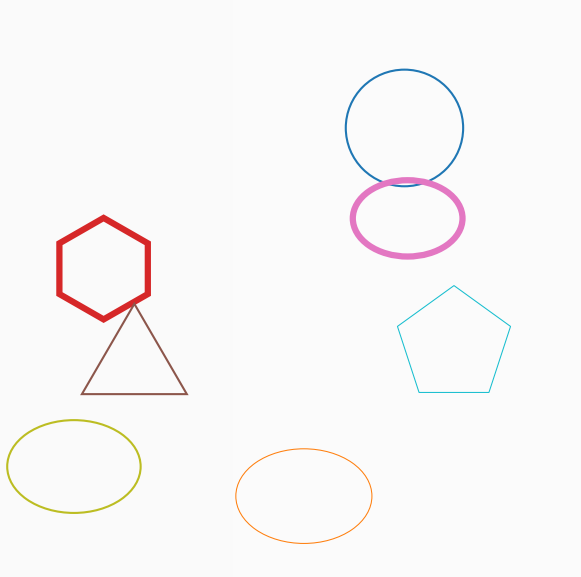[{"shape": "circle", "thickness": 1, "radius": 0.5, "center": [0.696, 0.778]}, {"shape": "oval", "thickness": 0.5, "radius": 0.59, "center": [0.523, 0.14]}, {"shape": "hexagon", "thickness": 3, "radius": 0.44, "center": [0.178, 0.534]}, {"shape": "triangle", "thickness": 1, "radius": 0.52, "center": [0.231, 0.369]}, {"shape": "oval", "thickness": 3, "radius": 0.47, "center": [0.701, 0.621]}, {"shape": "oval", "thickness": 1, "radius": 0.57, "center": [0.127, 0.191]}, {"shape": "pentagon", "thickness": 0.5, "radius": 0.51, "center": [0.781, 0.402]}]